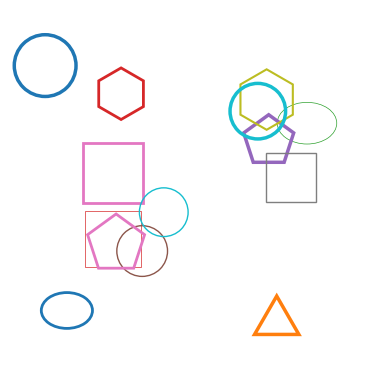[{"shape": "oval", "thickness": 2, "radius": 0.33, "center": [0.174, 0.194]}, {"shape": "circle", "thickness": 2.5, "radius": 0.4, "center": [0.117, 0.83]}, {"shape": "triangle", "thickness": 2.5, "radius": 0.33, "center": [0.719, 0.165]}, {"shape": "oval", "thickness": 0.5, "radius": 0.39, "center": [0.797, 0.68]}, {"shape": "hexagon", "thickness": 2, "radius": 0.33, "center": [0.314, 0.757]}, {"shape": "square", "thickness": 0.5, "radius": 0.36, "center": [0.293, 0.379]}, {"shape": "pentagon", "thickness": 2.5, "radius": 0.34, "center": [0.698, 0.634]}, {"shape": "circle", "thickness": 1, "radius": 0.33, "center": [0.369, 0.348]}, {"shape": "pentagon", "thickness": 2, "radius": 0.39, "center": [0.302, 0.366]}, {"shape": "square", "thickness": 2, "radius": 0.39, "center": [0.294, 0.551]}, {"shape": "square", "thickness": 1, "radius": 0.32, "center": [0.756, 0.539]}, {"shape": "hexagon", "thickness": 1.5, "radius": 0.39, "center": [0.693, 0.741]}, {"shape": "circle", "thickness": 1, "radius": 0.32, "center": [0.425, 0.449]}, {"shape": "circle", "thickness": 2.5, "radius": 0.36, "center": [0.67, 0.711]}]